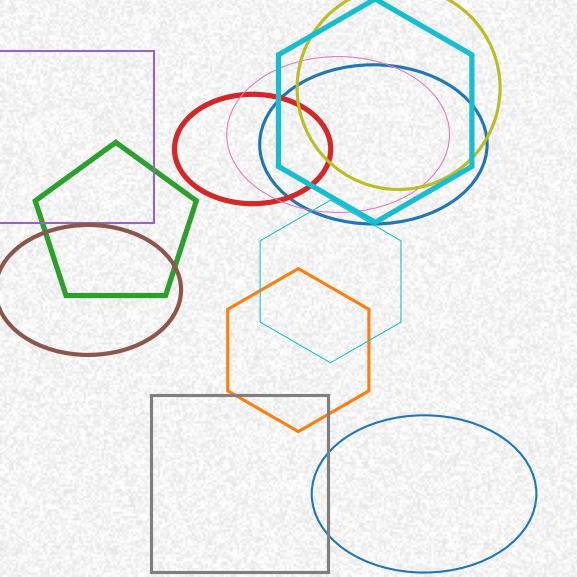[{"shape": "oval", "thickness": 1.5, "radius": 0.98, "center": [0.647, 0.749]}, {"shape": "oval", "thickness": 1, "radius": 0.97, "center": [0.734, 0.144]}, {"shape": "hexagon", "thickness": 1.5, "radius": 0.71, "center": [0.517, 0.393]}, {"shape": "pentagon", "thickness": 2.5, "radius": 0.73, "center": [0.201, 0.606]}, {"shape": "oval", "thickness": 2.5, "radius": 0.68, "center": [0.437, 0.741]}, {"shape": "square", "thickness": 1, "radius": 0.74, "center": [0.119, 0.762]}, {"shape": "oval", "thickness": 2, "radius": 0.8, "center": [0.153, 0.497]}, {"shape": "oval", "thickness": 0.5, "radius": 0.96, "center": [0.586, 0.766]}, {"shape": "square", "thickness": 1.5, "radius": 0.77, "center": [0.415, 0.162]}, {"shape": "circle", "thickness": 1.5, "radius": 0.88, "center": [0.69, 0.847]}, {"shape": "hexagon", "thickness": 2.5, "radius": 0.97, "center": [0.65, 0.808]}, {"shape": "hexagon", "thickness": 0.5, "radius": 0.7, "center": [0.572, 0.512]}]